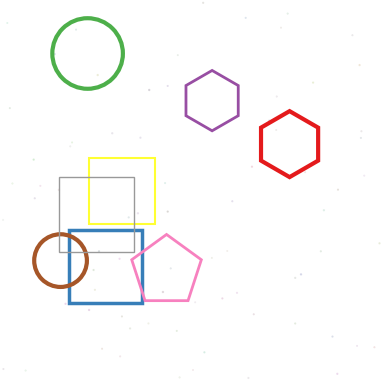[{"shape": "hexagon", "thickness": 3, "radius": 0.43, "center": [0.752, 0.626]}, {"shape": "square", "thickness": 2.5, "radius": 0.47, "center": [0.273, 0.308]}, {"shape": "circle", "thickness": 3, "radius": 0.46, "center": [0.228, 0.861]}, {"shape": "hexagon", "thickness": 2, "radius": 0.39, "center": [0.551, 0.739]}, {"shape": "square", "thickness": 1.5, "radius": 0.43, "center": [0.318, 0.504]}, {"shape": "circle", "thickness": 3, "radius": 0.34, "center": [0.157, 0.323]}, {"shape": "pentagon", "thickness": 2, "radius": 0.48, "center": [0.433, 0.296]}, {"shape": "square", "thickness": 1, "radius": 0.49, "center": [0.251, 0.443]}]